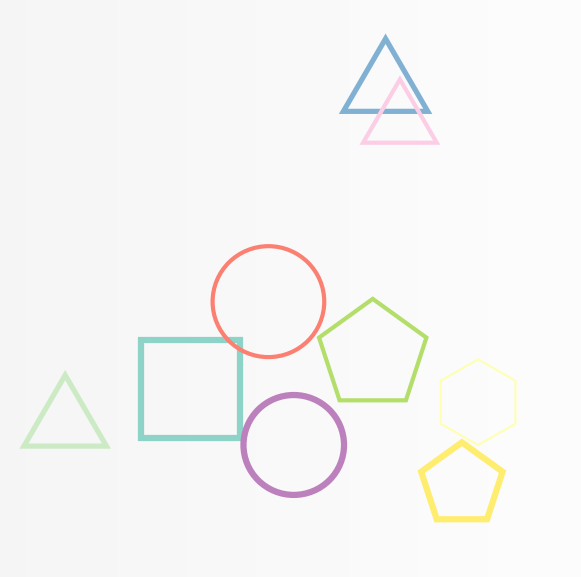[{"shape": "square", "thickness": 3, "radius": 0.42, "center": [0.328, 0.325]}, {"shape": "hexagon", "thickness": 1, "radius": 0.37, "center": [0.822, 0.303]}, {"shape": "circle", "thickness": 2, "radius": 0.48, "center": [0.462, 0.477]}, {"shape": "triangle", "thickness": 2.5, "radius": 0.42, "center": [0.663, 0.848]}, {"shape": "pentagon", "thickness": 2, "radius": 0.49, "center": [0.641, 0.385]}, {"shape": "triangle", "thickness": 2, "radius": 0.37, "center": [0.688, 0.789]}, {"shape": "circle", "thickness": 3, "radius": 0.43, "center": [0.505, 0.229]}, {"shape": "triangle", "thickness": 2.5, "radius": 0.41, "center": [0.112, 0.268]}, {"shape": "pentagon", "thickness": 3, "radius": 0.37, "center": [0.795, 0.16]}]